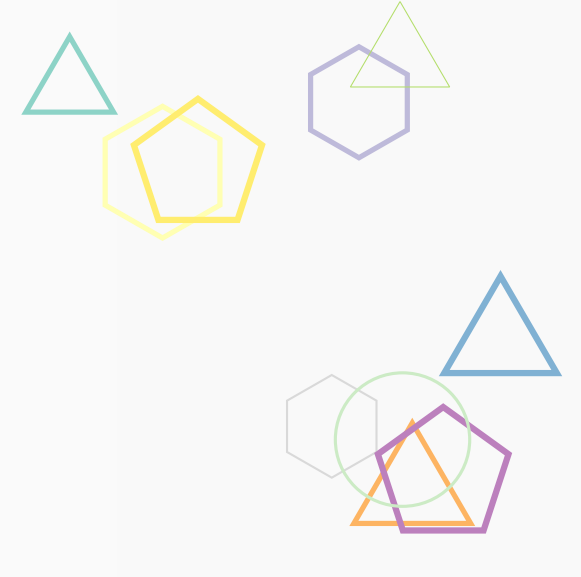[{"shape": "triangle", "thickness": 2.5, "radius": 0.44, "center": [0.12, 0.849]}, {"shape": "hexagon", "thickness": 2.5, "radius": 0.57, "center": [0.28, 0.701]}, {"shape": "hexagon", "thickness": 2.5, "radius": 0.48, "center": [0.618, 0.822]}, {"shape": "triangle", "thickness": 3, "radius": 0.56, "center": [0.861, 0.409]}, {"shape": "triangle", "thickness": 2.5, "radius": 0.58, "center": [0.709, 0.151]}, {"shape": "triangle", "thickness": 0.5, "radius": 0.49, "center": [0.688, 0.898]}, {"shape": "hexagon", "thickness": 1, "radius": 0.44, "center": [0.571, 0.261]}, {"shape": "pentagon", "thickness": 3, "radius": 0.59, "center": [0.763, 0.176]}, {"shape": "circle", "thickness": 1.5, "radius": 0.58, "center": [0.693, 0.238]}, {"shape": "pentagon", "thickness": 3, "radius": 0.58, "center": [0.341, 0.712]}]